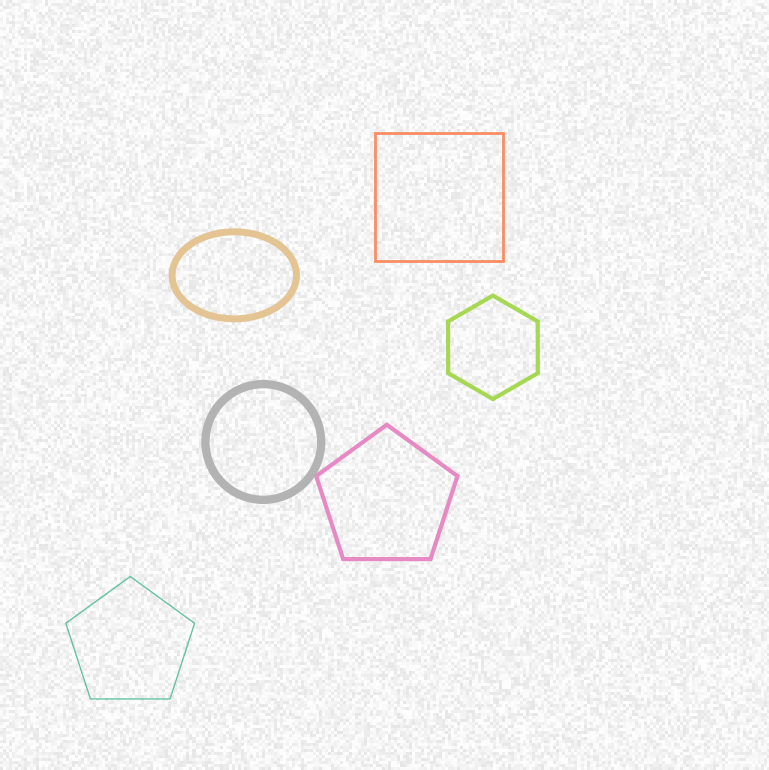[{"shape": "pentagon", "thickness": 0.5, "radius": 0.44, "center": [0.169, 0.163]}, {"shape": "square", "thickness": 1, "radius": 0.41, "center": [0.57, 0.744]}, {"shape": "pentagon", "thickness": 1.5, "radius": 0.48, "center": [0.502, 0.352]}, {"shape": "hexagon", "thickness": 1.5, "radius": 0.34, "center": [0.64, 0.549]}, {"shape": "oval", "thickness": 2.5, "radius": 0.4, "center": [0.304, 0.642]}, {"shape": "circle", "thickness": 3, "radius": 0.38, "center": [0.342, 0.426]}]